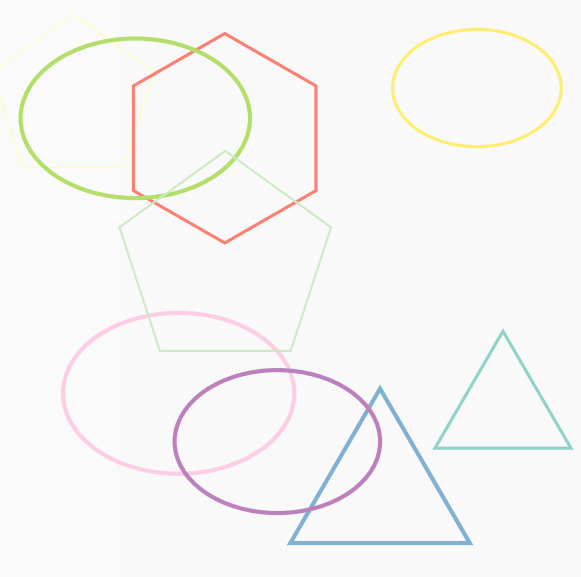[{"shape": "triangle", "thickness": 1.5, "radius": 0.68, "center": [0.865, 0.291]}, {"shape": "pentagon", "thickness": 0.5, "radius": 0.73, "center": [0.126, 0.828]}, {"shape": "hexagon", "thickness": 1.5, "radius": 0.91, "center": [0.387, 0.76]}, {"shape": "triangle", "thickness": 2, "radius": 0.89, "center": [0.654, 0.148]}, {"shape": "oval", "thickness": 2, "radius": 0.99, "center": [0.233, 0.794]}, {"shape": "oval", "thickness": 2, "radius": 0.99, "center": [0.307, 0.318]}, {"shape": "oval", "thickness": 2, "radius": 0.88, "center": [0.477, 0.234]}, {"shape": "pentagon", "thickness": 1, "radius": 0.96, "center": [0.388, 0.546]}, {"shape": "oval", "thickness": 1.5, "radius": 0.73, "center": [0.821, 0.847]}]